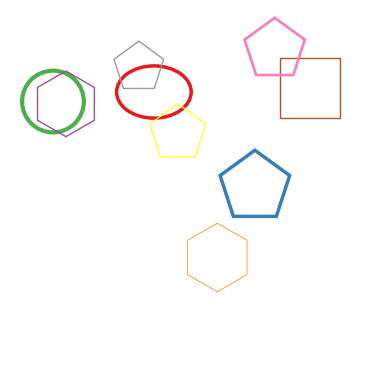[{"shape": "oval", "thickness": 2.5, "radius": 0.48, "center": [0.4, 0.761]}, {"shape": "pentagon", "thickness": 2.5, "radius": 0.47, "center": [0.662, 0.515]}, {"shape": "circle", "thickness": 3, "radius": 0.4, "center": [0.138, 0.736]}, {"shape": "hexagon", "thickness": 1, "radius": 0.43, "center": [0.171, 0.73]}, {"shape": "hexagon", "thickness": 0.5, "radius": 0.45, "center": [0.565, 0.331]}, {"shape": "pentagon", "thickness": 1, "radius": 0.38, "center": [0.462, 0.654]}, {"shape": "square", "thickness": 1, "radius": 0.39, "center": [0.806, 0.771]}, {"shape": "pentagon", "thickness": 2, "radius": 0.41, "center": [0.714, 0.872]}, {"shape": "pentagon", "thickness": 1, "radius": 0.34, "center": [0.361, 0.825]}]